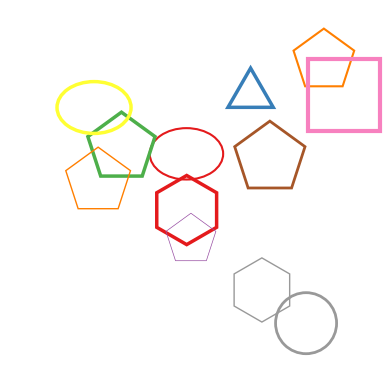[{"shape": "hexagon", "thickness": 2.5, "radius": 0.45, "center": [0.485, 0.454]}, {"shape": "oval", "thickness": 1.5, "radius": 0.48, "center": [0.484, 0.6]}, {"shape": "triangle", "thickness": 2.5, "radius": 0.34, "center": [0.651, 0.755]}, {"shape": "pentagon", "thickness": 2.5, "radius": 0.46, "center": [0.315, 0.617]}, {"shape": "pentagon", "thickness": 0.5, "radius": 0.34, "center": [0.496, 0.378]}, {"shape": "pentagon", "thickness": 1.5, "radius": 0.41, "center": [0.841, 0.843]}, {"shape": "pentagon", "thickness": 1, "radius": 0.44, "center": [0.255, 0.529]}, {"shape": "oval", "thickness": 2.5, "radius": 0.48, "center": [0.244, 0.721]}, {"shape": "pentagon", "thickness": 2, "radius": 0.48, "center": [0.701, 0.589]}, {"shape": "square", "thickness": 3, "radius": 0.47, "center": [0.893, 0.754]}, {"shape": "circle", "thickness": 2, "radius": 0.4, "center": [0.795, 0.161]}, {"shape": "hexagon", "thickness": 1, "radius": 0.42, "center": [0.68, 0.247]}]